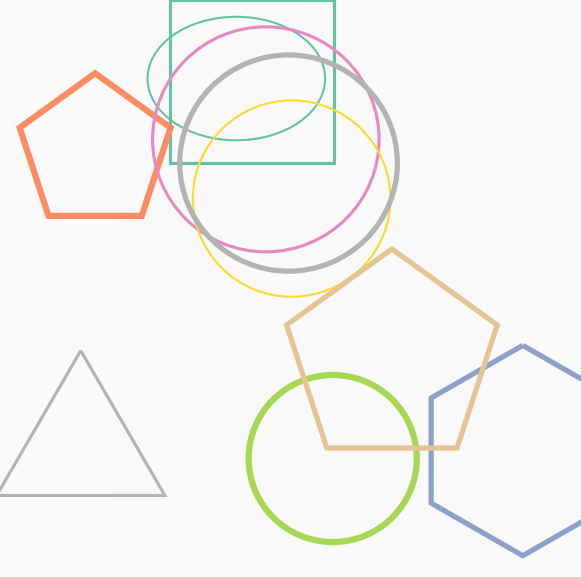[{"shape": "square", "thickness": 1.5, "radius": 0.7, "center": [0.434, 0.859]}, {"shape": "oval", "thickness": 1, "radius": 0.76, "center": [0.407, 0.863]}, {"shape": "pentagon", "thickness": 3, "radius": 0.68, "center": [0.164, 0.736]}, {"shape": "hexagon", "thickness": 2.5, "radius": 0.91, "center": [0.899, 0.219]}, {"shape": "circle", "thickness": 1.5, "radius": 0.97, "center": [0.457, 0.758]}, {"shape": "circle", "thickness": 3, "radius": 0.72, "center": [0.572, 0.205]}, {"shape": "circle", "thickness": 1, "radius": 0.85, "center": [0.502, 0.655]}, {"shape": "pentagon", "thickness": 2.5, "radius": 0.95, "center": [0.674, 0.377]}, {"shape": "triangle", "thickness": 1.5, "radius": 0.84, "center": [0.139, 0.225]}, {"shape": "circle", "thickness": 2.5, "radius": 0.94, "center": [0.496, 0.717]}]